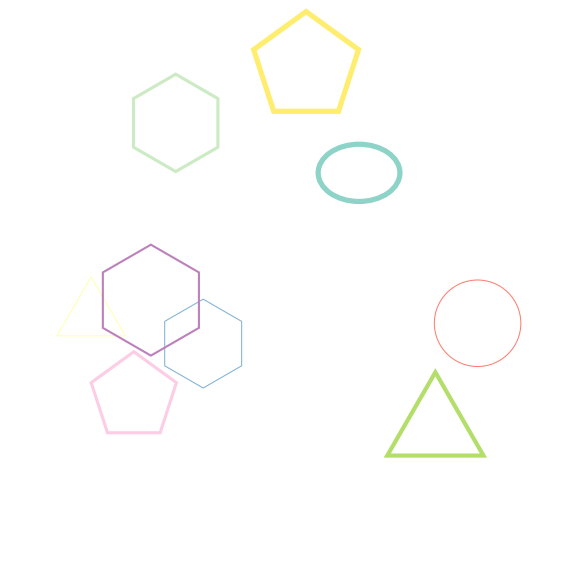[{"shape": "oval", "thickness": 2.5, "radius": 0.35, "center": [0.622, 0.7]}, {"shape": "triangle", "thickness": 0.5, "radius": 0.34, "center": [0.158, 0.452]}, {"shape": "circle", "thickness": 0.5, "radius": 0.37, "center": [0.827, 0.439]}, {"shape": "hexagon", "thickness": 0.5, "radius": 0.38, "center": [0.352, 0.404]}, {"shape": "triangle", "thickness": 2, "radius": 0.48, "center": [0.754, 0.258]}, {"shape": "pentagon", "thickness": 1.5, "radius": 0.39, "center": [0.232, 0.313]}, {"shape": "hexagon", "thickness": 1, "radius": 0.48, "center": [0.261, 0.479]}, {"shape": "hexagon", "thickness": 1.5, "radius": 0.42, "center": [0.304, 0.786]}, {"shape": "pentagon", "thickness": 2.5, "radius": 0.48, "center": [0.53, 0.884]}]